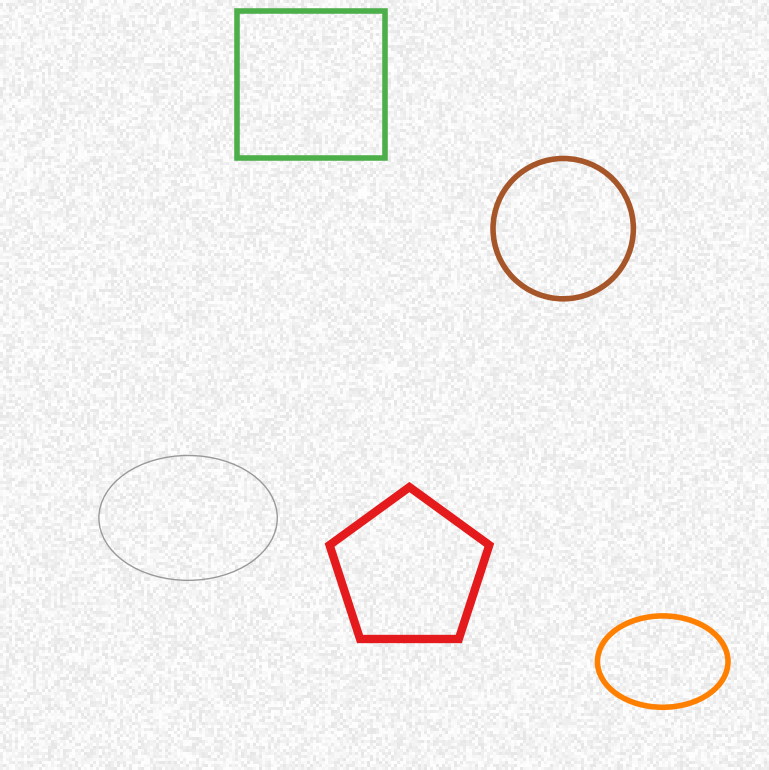[{"shape": "pentagon", "thickness": 3, "radius": 0.55, "center": [0.532, 0.258]}, {"shape": "square", "thickness": 2, "radius": 0.48, "center": [0.404, 0.89]}, {"shape": "oval", "thickness": 2, "radius": 0.42, "center": [0.861, 0.141]}, {"shape": "circle", "thickness": 2, "radius": 0.46, "center": [0.731, 0.703]}, {"shape": "oval", "thickness": 0.5, "radius": 0.58, "center": [0.244, 0.327]}]